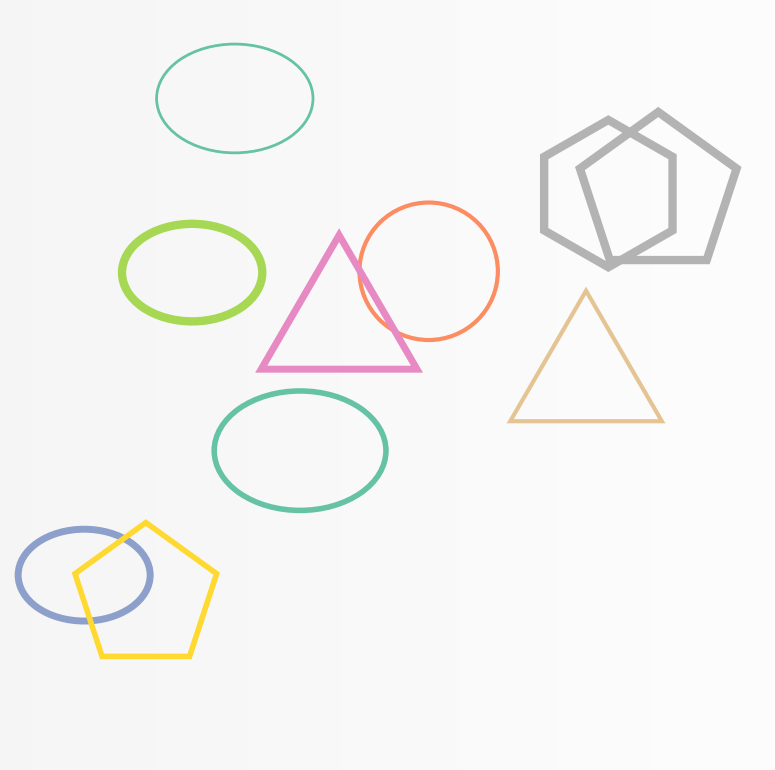[{"shape": "oval", "thickness": 2, "radius": 0.55, "center": [0.387, 0.415]}, {"shape": "oval", "thickness": 1, "radius": 0.5, "center": [0.303, 0.872]}, {"shape": "circle", "thickness": 1.5, "radius": 0.45, "center": [0.553, 0.648]}, {"shape": "oval", "thickness": 2.5, "radius": 0.43, "center": [0.109, 0.253]}, {"shape": "triangle", "thickness": 2.5, "radius": 0.58, "center": [0.438, 0.579]}, {"shape": "oval", "thickness": 3, "radius": 0.45, "center": [0.248, 0.646]}, {"shape": "pentagon", "thickness": 2, "radius": 0.48, "center": [0.188, 0.225]}, {"shape": "triangle", "thickness": 1.5, "radius": 0.56, "center": [0.756, 0.509]}, {"shape": "hexagon", "thickness": 3, "radius": 0.48, "center": [0.785, 0.749]}, {"shape": "pentagon", "thickness": 3, "radius": 0.53, "center": [0.849, 0.748]}]